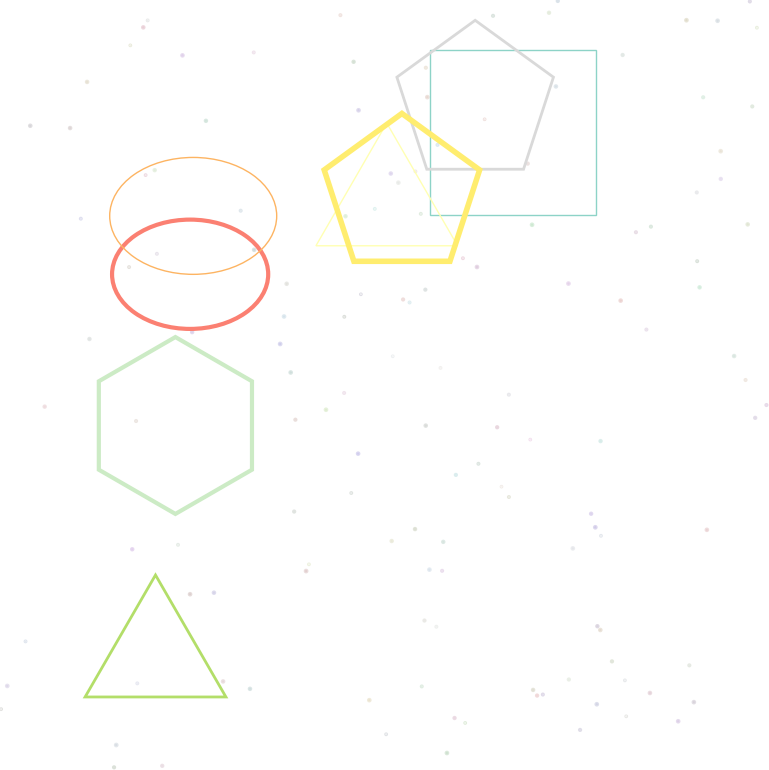[{"shape": "square", "thickness": 0.5, "radius": 0.54, "center": [0.666, 0.828]}, {"shape": "triangle", "thickness": 0.5, "radius": 0.53, "center": [0.502, 0.734]}, {"shape": "oval", "thickness": 1.5, "radius": 0.51, "center": [0.247, 0.644]}, {"shape": "oval", "thickness": 0.5, "radius": 0.54, "center": [0.251, 0.72]}, {"shape": "triangle", "thickness": 1, "radius": 0.53, "center": [0.202, 0.148]}, {"shape": "pentagon", "thickness": 1, "radius": 0.53, "center": [0.617, 0.867]}, {"shape": "hexagon", "thickness": 1.5, "radius": 0.57, "center": [0.228, 0.447]}, {"shape": "pentagon", "thickness": 2, "radius": 0.53, "center": [0.522, 0.747]}]